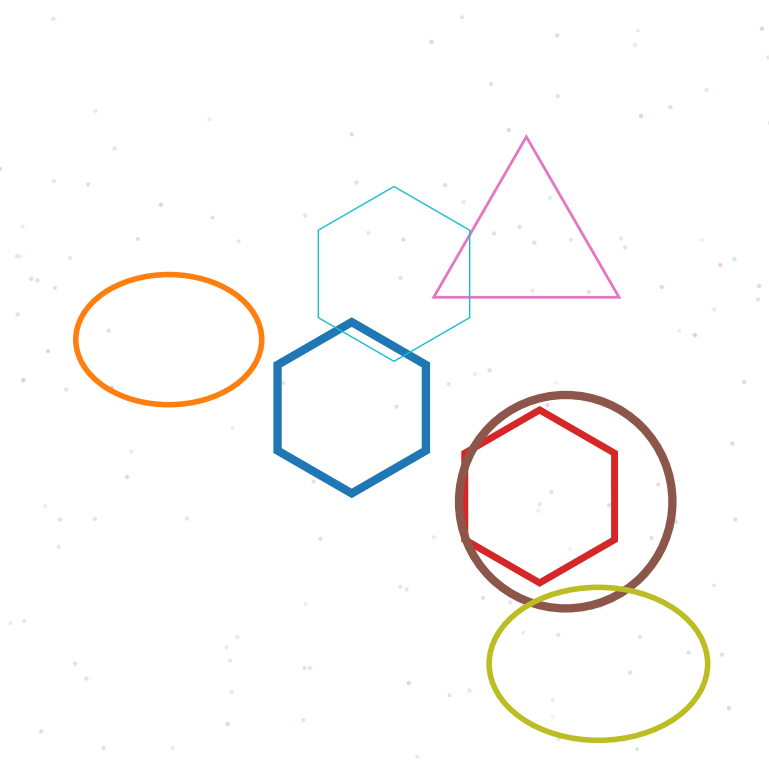[{"shape": "hexagon", "thickness": 3, "radius": 0.56, "center": [0.457, 0.47]}, {"shape": "oval", "thickness": 2, "radius": 0.6, "center": [0.219, 0.559]}, {"shape": "hexagon", "thickness": 2.5, "radius": 0.56, "center": [0.701, 0.355]}, {"shape": "circle", "thickness": 3, "radius": 0.69, "center": [0.735, 0.348]}, {"shape": "triangle", "thickness": 1, "radius": 0.69, "center": [0.684, 0.683]}, {"shape": "oval", "thickness": 2, "radius": 0.71, "center": [0.777, 0.138]}, {"shape": "hexagon", "thickness": 0.5, "radius": 0.57, "center": [0.512, 0.644]}]